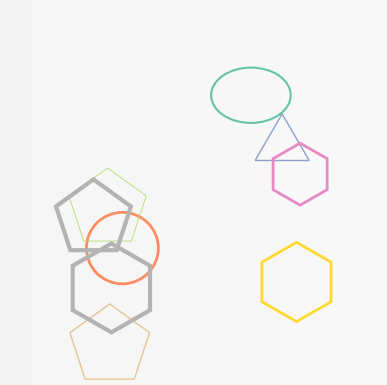[{"shape": "oval", "thickness": 1.5, "radius": 0.51, "center": [0.648, 0.753]}, {"shape": "circle", "thickness": 2, "radius": 0.46, "center": [0.316, 0.356]}, {"shape": "triangle", "thickness": 1, "radius": 0.4, "center": [0.728, 0.623]}, {"shape": "hexagon", "thickness": 2, "radius": 0.4, "center": [0.775, 0.548]}, {"shape": "pentagon", "thickness": 0.5, "radius": 0.52, "center": [0.278, 0.459]}, {"shape": "hexagon", "thickness": 2, "radius": 0.51, "center": [0.765, 0.268]}, {"shape": "pentagon", "thickness": 1, "radius": 0.54, "center": [0.283, 0.103]}, {"shape": "pentagon", "thickness": 3, "radius": 0.51, "center": [0.241, 0.432]}, {"shape": "hexagon", "thickness": 3, "radius": 0.58, "center": [0.287, 0.252]}]